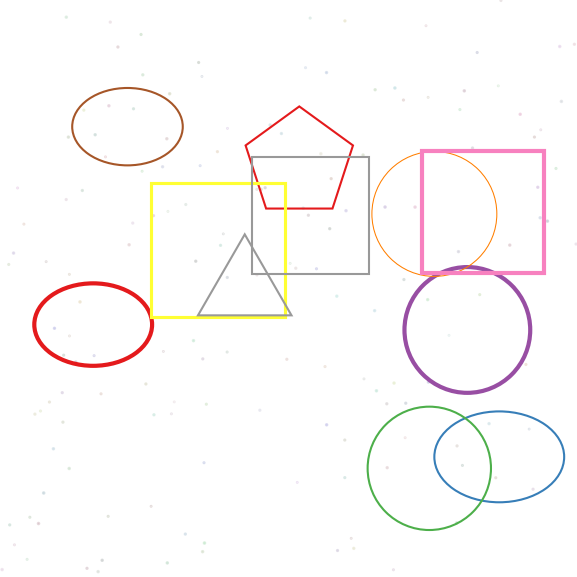[{"shape": "oval", "thickness": 2, "radius": 0.51, "center": [0.161, 0.437]}, {"shape": "pentagon", "thickness": 1, "radius": 0.49, "center": [0.518, 0.717]}, {"shape": "oval", "thickness": 1, "radius": 0.56, "center": [0.865, 0.208]}, {"shape": "circle", "thickness": 1, "radius": 0.53, "center": [0.743, 0.188]}, {"shape": "circle", "thickness": 2, "radius": 0.54, "center": [0.809, 0.428]}, {"shape": "circle", "thickness": 0.5, "radius": 0.54, "center": [0.752, 0.629]}, {"shape": "square", "thickness": 1.5, "radius": 0.58, "center": [0.378, 0.567]}, {"shape": "oval", "thickness": 1, "radius": 0.48, "center": [0.221, 0.78]}, {"shape": "square", "thickness": 2, "radius": 0.53, "center": [0.836, 0.632]}, {"shape": "square", "thickness": 1, "radius": 0.51, "center": [0.538, 0.626]}, {"shape": "triangle", "thickness": 1, "radius": 0.47, "center": [0.424, 0.5]}]